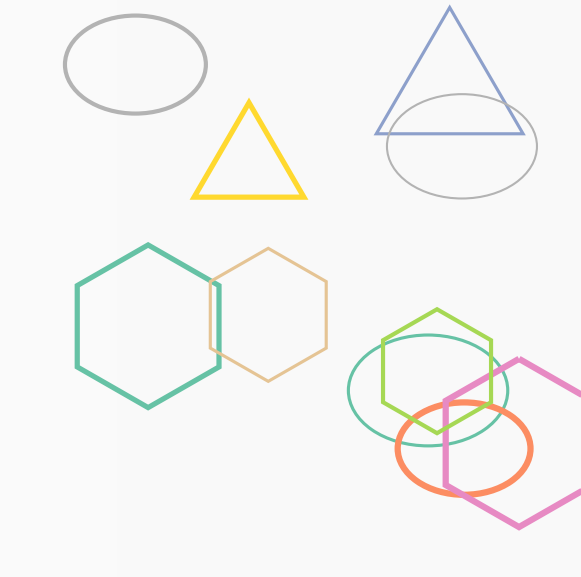[{"shape": "hexagon", "thickness": 2.5, "radius": 0.7, "center": [0.255, 0.434]}, {"shape": "oval", "thickness": 1.5, "radius": 0.69, "center": [0.736, 0.323]}, {"shape": "oval", "thickness": 3, "radius": 0.57, "center": [0.798, 0.222]}, {"shape": "triangle", "thickness": 1.5, "radius": 0.73, "center": [0.774, 0.84]}, {"shape": "hexagon", "thickness": 3, "radius": 0.73, "center": [0.893, 0.232]}, {"shape": "hexagon", "thickness": 2, "radius": 0.54, "center": [0.752, 0.356]}, {"shape": "triangle", "thickness": 2.5, "radius": 0.55, "center": [0.428, 0.712]}, {"shape": "hexagon", "thickness": 1.5, "radius": 0.58, "center": [0.462, 0.454]}, {"shape": "oval", "thickness": 2, "radius": 0.61, "center": [0.233, 0.887]}, {"shape": "oval", "thickness": 1, "radius": 0.65, "center": [0.795, 0.746]}]